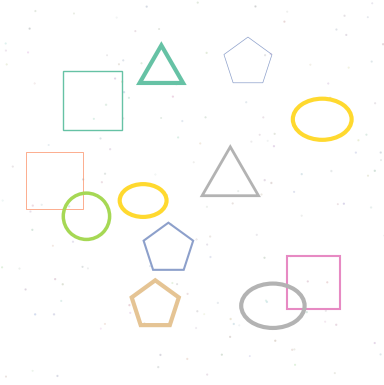[{"shape": "triangle", "thickness": 3, "radius": 0.33, "center": [0.419, 0.817]}, {"shape": "square", "thickness": 1, "radius": 0.38, "center": [0.24, 0.739]}, {"shape": "square", "thickness": 0.5, "radius": 0.37, "center": [0.143, 0.531]}, {"shape": "pentagon", "thickness": 1.5, "radius": 0.34, "center": [0.437, 0.354]}, {"shape": "pentagon", "thickness": 0.5, "radius": 0.33, "center": [0.644, 0.838]}, {"shape": "square", "thickness": 1.5, "radius": 0.35, "center": [0.815, 0.266]}, {"shape": "circle", "thickness": 2.5, "radius": 0.3, "center": [0.225, 0.438]}, {"shape": "oval", "thickness": 3, "radius": 0.38, "center": [0.837, 0.69]}, {"shape": "oval", "thickness": 3, "radius": 0.3, "center": [0.372, 0.479]}, {"shape": "pentagon", "thickness": 3, "radius": 0.32, "center": [0.403, 0.208]}, {"shape": "triangle", "thickness": 2, "radius": 0.42, "center": [0.598, 0.534]}, {"shape": "oval", "thickness": 3, "radius": 0.41, "center": [0.709, 0.206]}]